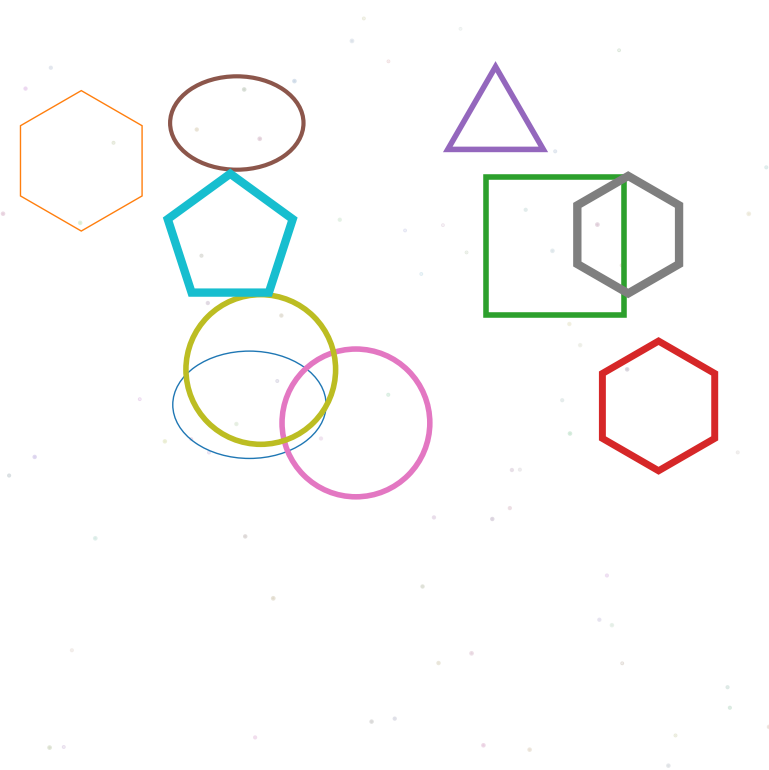[{"shape": "oval", "thickness": 0.5, "radius": 0.5, "center": [0.324, 0.474]}, {"shape": "hexagon", "thickness": 0.5, "radius": 0.46, "center": [0.106, 0.791]}, {"shape": "square", "thickness": 2, "radius": 0.45, "center": [0.721, 0.681]}, {"shape": "hexagon", "thickness": 2.5, "radius": 0.42, "center": [0.855, 0.473]}, {"shape": "triangle", "thickness": 2, "radius": 0.36, "center": [0.644, 0.842]}, {"shape": "oval", "thickness": 1.5, "radius": 0.43, "center": [0.308, 0.84]}, {"shape": "circle", "thickness": 2, "radius": 0.48, "center": [0.462, 0.451]}, {"shape": "hexagon", "thickness": 3, "radius": 0.38, "center": [0.816, 0.695]}, {"shape": "circle", "thickness": 2, "radius": 0.49, "center": [0.339, 0.52]}, {"shape": "pentagon", "thickness": 3, "radius": 0.43, "center": [0.299, 0.689]}]